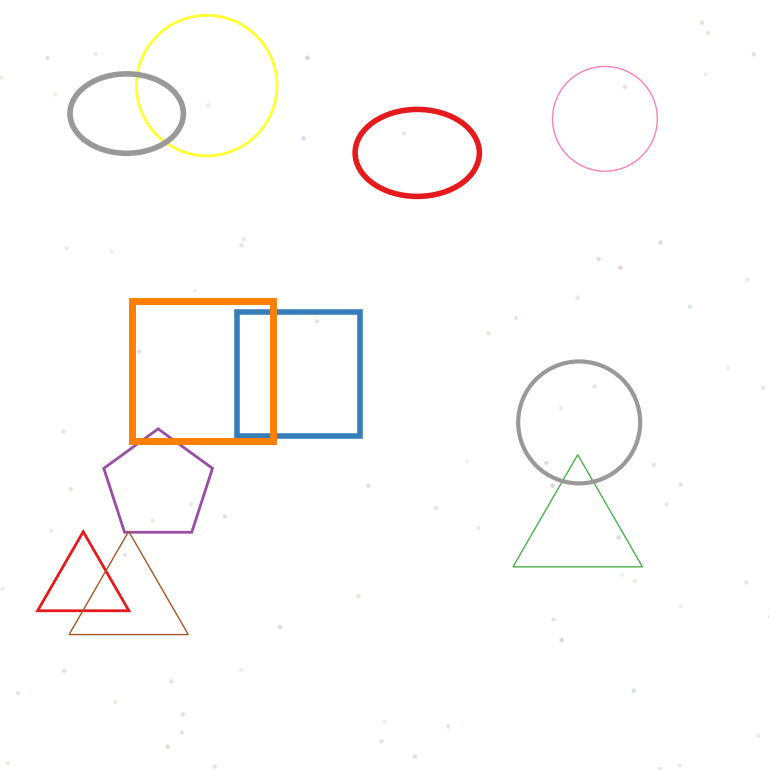[{"shape": "triangle", "thickness": 1, "radius": 0.34, "center": [0.108, 0.241]}, {"shape": "oval", "thickness": 2, "radius": 0.4, "center": [0.542, 0.801]}, {"shape": "square", "thickness": 2, "radius": 0.4, "center": [0.387, 0.514]}, {"shape": "triangle", "thickness": 0.5, "radius": 0.49, "center": [0.75, 0.312]}, {"shape": "pentagon", "thickness": 1, "radius": 0.37, "center": [0.205, 0.369]}, {"shape": "square", "thickness": 2.5, "radius": 0.46, "center": [0.263, 0.518]}, {"shape": "circle", "thickness": 1, "radius": 0.46, "center": [0.268, 0.889]}, {"shape": "triangle", "thickness": 0.5, "radius": 0.45, "center": [0.167, 0.221]}, {"shape": "circle", "thickness": 0.5, "radius": 0.34, "center": [0.786, 0.846]}, {"shape": "circle", "thickness": 1.5, "radius": 0.4, "center": [0.752, 0.451]}, {"shape": "oval", "thickness": 2, "radius": 0.37, "center": [0.165, 0.853]}]